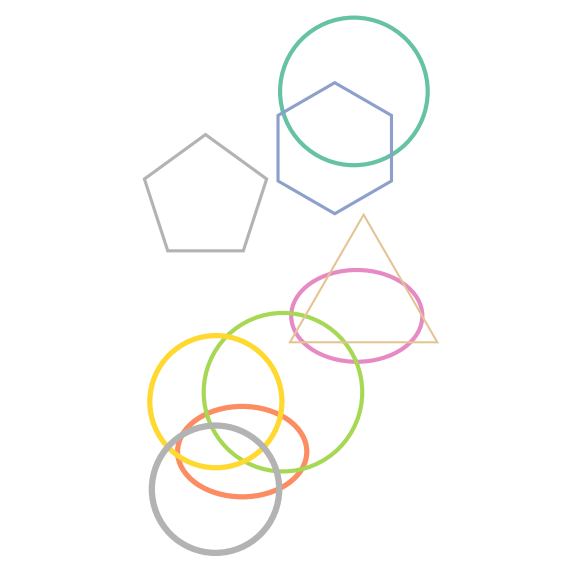[{"shape": "circle", "thickness": 2, "radius": 0.64, "center": [0.613, 0.841]}, {"shape": "oval", "thickness": 2.5, "radius": 0.56, "center": [0.419, 0.217]}, {"shape": "hexagon", "thickness": 1.5, "radius": 0.57, "center": [0.58, 0.743]}, {"shape": "oval", "thickness": 2, "radius": 0.57, "center": [0.618, 0.452]}, {"shape": "circle", "thickness": 2, "radius": 0.69, "center": [0.49, 0.32]}, {"shape": "circle", "thickness": 2.5, "radius": 0.57, "center": [0.374, 0.304]}, {"shape": "triangle", "thickness": 1, "radius": 0.74, "center": [0.63, 0.48]}, {"shape": "pentagon", "thickness": 1.5, "radius": 0.56, "center": [0.356, 0.655]}, {"shape": "circle", "thickness": 3, "radius": 0.55, "center": [0.373, 0.152]}]